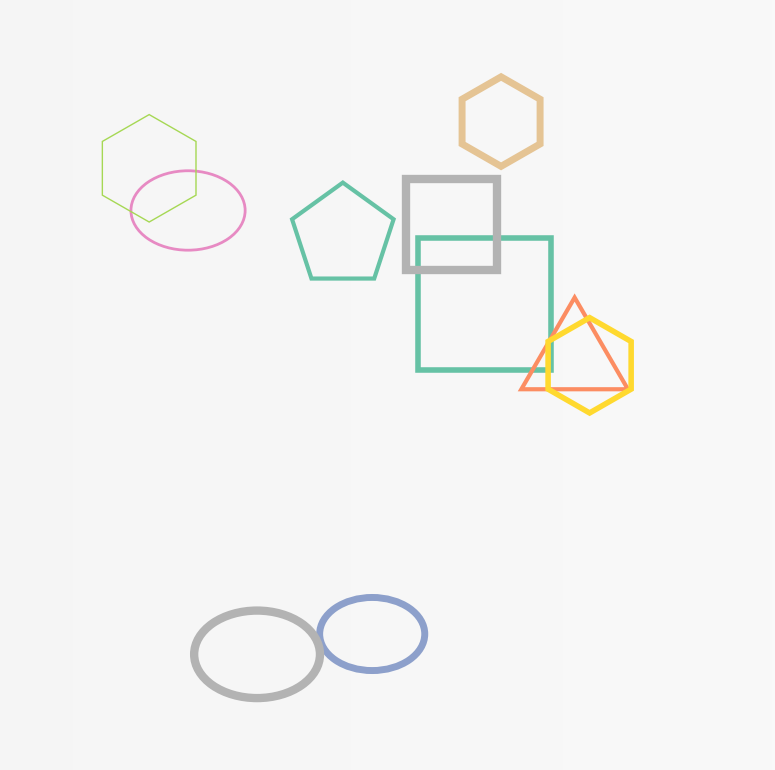[{"shape": "square", "thickness": 2, "radius": 0.43, "center": [0.625, 0.605]}, {"shape": "pentagon", "thickness": 1.5, "radius": 0.34, "center": [0.442, 0.694]}, {"shape": "triangle", "thickness": 1.5, "radius": 0.4, "center": [0.741, 0.534]}, {"shape": "oval", "thickness": 2.5, "radius": 0.34, "center": [0.48, 0.177]}, {"shape": "oval", "thickness": 1, "radius": 0.37, "center": [0.243, 0.727]}, {"shape": "hexagon", "thickness": 0.5, "radius": 0.35, "center": [0.192, 0.781]}, {"shape": "hexagon", "thickness": 2, "radius": 0.31, "center": [0.761, 0.526]}, {"shape": "hexagon", "thickness": 2.5, "radius": 0.29, "center": [0.647, 0.842]}, {"shape": "square", "thickness": 3, "radius": 0.3, "center": [0.583, 0.709]}, {"shape": "oval", "thickness": 3, "radius": 0.41, "center": [0.332, 0.15]}]